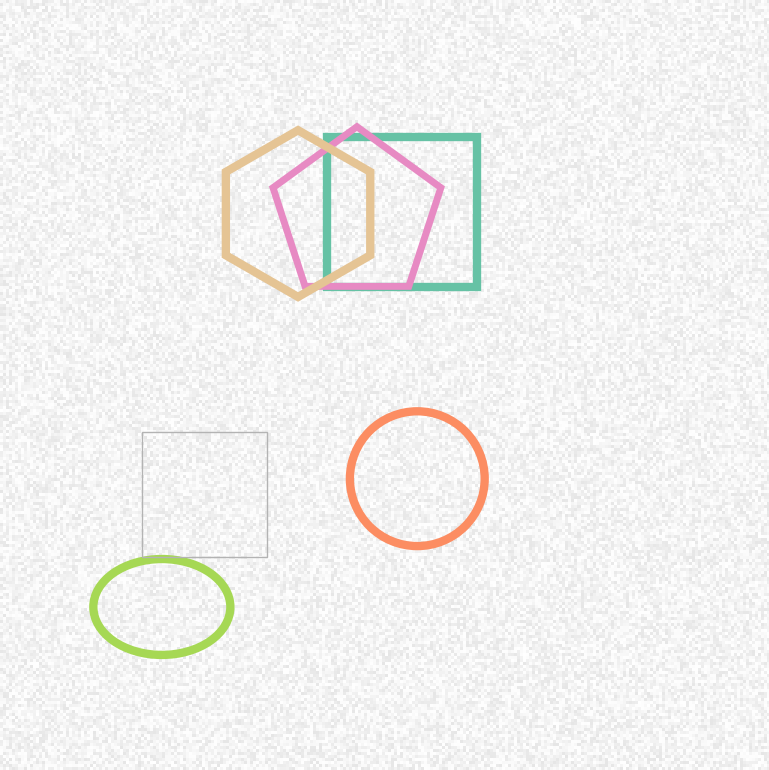[{"shape": "square", "thickness": 3, "radius": 0.49, "center": [0.522, 0.725]}, {"shape": "circle", "thickness": 3, "radius": 0.44, "center": [0.542, 0.378]}, {"shape": "pentagon", "thickness": 2.5, "radius": 0.57, "center": [0.464, 0.721]}, {"shape": "oval", "thickness": 3, "radius": 0.44, "center": [0.21, 0.212]}, {"shape": "hexagon", "thickness": 3, "radius": 0.54, "center": [0.387, 0.723]}, {"shape": "square", "thickness": 0.5, "radius": 0.41, "center": [0.265, 0.358]}]